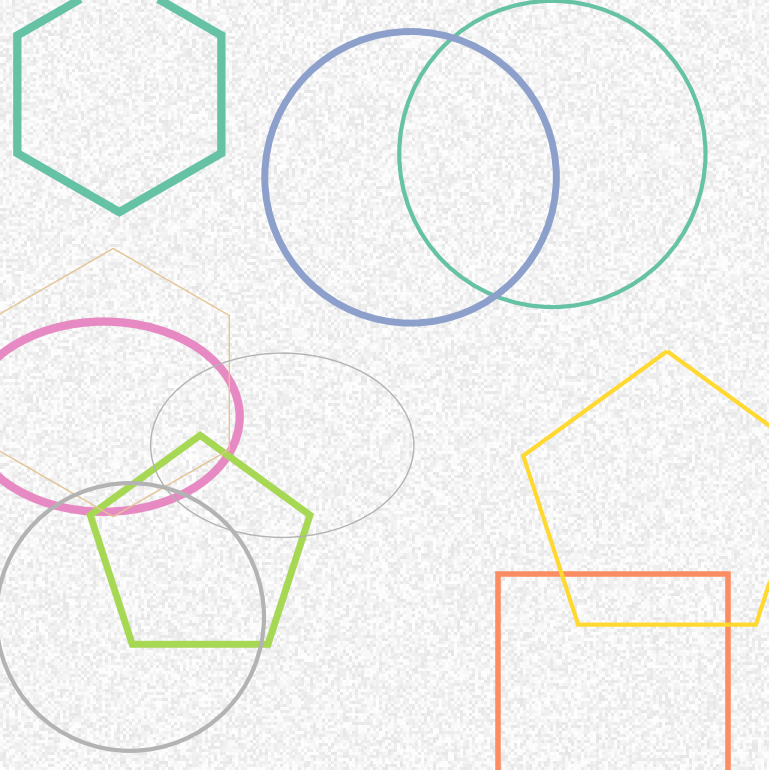[{"shape": "hexagon", "thickness": 3, "radius": 0.76, "center": [0.155, 0.878]}, {"shape": "circle", "thickness": 1.5, "radius": 0.99, "center": [0.717, 0.8]}, {"shape": "square", "thickness": 2, "radius": 0.75, "center": [0.796, 0.105]}, {"shape": "circle", "thickness": 2.5, "radius": 0.95, "center": [0.533, 0.77]}, {"shape": "oval", "thickness": 3, "radius": 0.88, "center": [0.135, 0.459]}, {"shape": "pentagon", "thickness": 2.5, "radius": 0.75, "center": [0.26, 0.285]}, {"shape": "pentagon", "thickness": 1.5, "radius": 0.98, "center": [0.866, 0.348]}, {"shape": "hexagon", "thickness": 0.5, "radius": 0.87, "center": [0.147, 0.503]}, {"shape": "circle", "thickness": 1.5, "radius": 0.87, "center": [0.169, 0.199]}, {"shape": "oval", "thickness": 0.5, "radius": 0.85, "center": [0.367, 0.422]}]